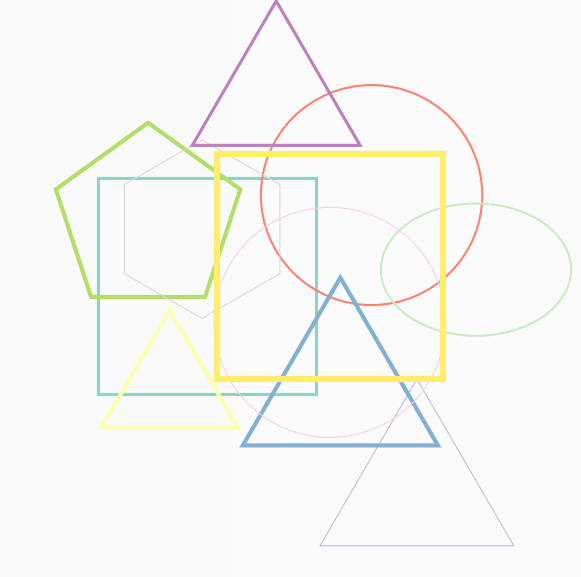[{"shape": "square", "thickness": 1.5, "radius": 0.94, "center": [0.356, 0.504]}, {"shape": "triangle", "thickness": 2, "radius": 0.68, "center": [0.292, 0.326]}, {"shape": "triangle", "thickness": 0.5, "radius": 0.96, "center": [0.717, 0.15]}, {"shape": "circle", "thickness": 1, "radius": 0.95, "center": [0.639, 0.661]}, {"shape": "triangle", "thickness": 2, "radius": 0.97, "center": [0.586, 0.325]}, {"shape": "pentagon", "thickness": 2, "radius": 0.83, "center": [0.255, 0.62]}, {"shape": "circle", "thickness": 0.5, "radius": 1.0, "center": [0.568, 0.441]}, {"shape": "hexagon", "thickness": 0.5, "radius": 0.77, "center": [0.348, 0.602]}, {"shape": "triangle", "thickness": 1.5, "radius": 0.83, "center": [0.475, 0.831]}, {"shape": "oval", "thickness": 1, "radius": 0.82, "center": [0.819, 0.532]}, {"shape": "square", "thickness": 3, "radius": 0.97, "center": [0.568, 0.538]}]